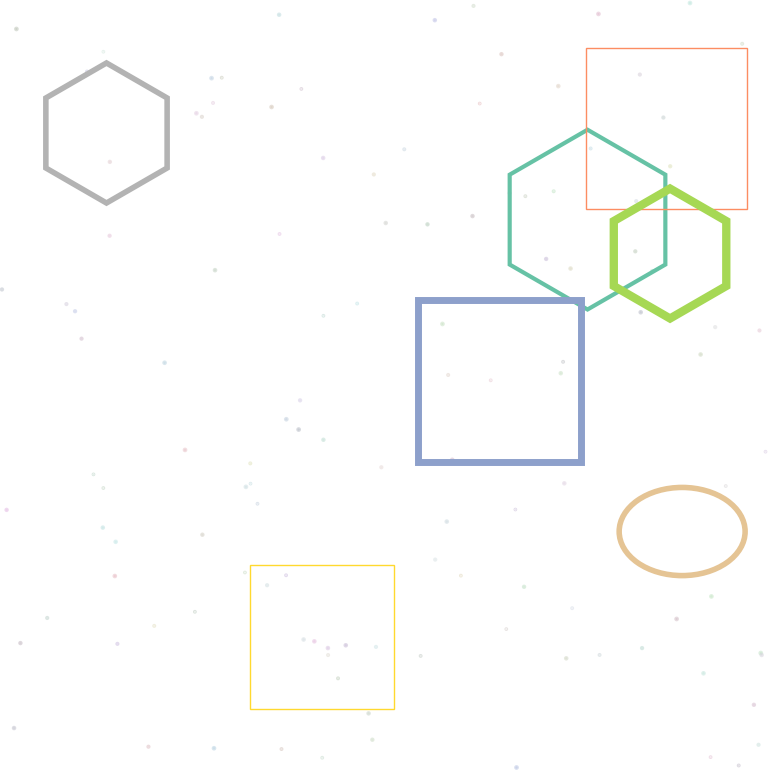[{"shape": "hexagon", "thickness": 1.5, "radius": 0.58, "center": [0.763, 0.715]}, {"shape": "square", "thickness": 0.5, "radius": 0.52, "center": [0.866, 0.833]}, {"shape": "square", "thickness": 2.5, "radius": 0.53, "center": [0.648, 0.505]}, {"shape": "hexagon", "thickness": 3, "radius": 0.42, "center": [0.87, 0.671]}, {"shape": "square", "thickness": 0.5, "radius": 0.47, "center": [0.418, 0.173]}, {"shape": "oval", "thickness": 2, "radius": 0.41, "center": [0.886, 0.31]}, {"shape": "hexagon", "thickness": 2, "radius": 0.45, "center": [0.138, 0.827]}]